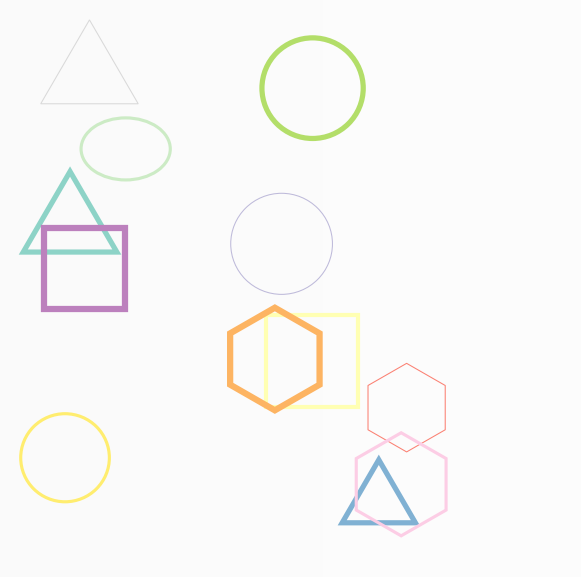[{"shape": "triangle", "thickness": 2.5, "radius": 0.46, "center": [0.121, 0.609]}, {"shape": "square", "thickness": 2, "radius": 0.4, "center": [0.537, 0.374]}, {"shape": "circle", "thickness": 0.5, "radius": 0.44, "center": [0.484, 0.577]}, {"shape": "hexagon", "thickness": 0.5, "radius": 0.38, "center": [0.7, 0.293]}, {"shape": "triangle", "thickness": 2.5, "radius": 0.36, "center": [0.652, 0.13]}, {"shape": "hexagon", "thickness": 3, "radius": 0.44, "center": [0.473, 0.377]}, {"shape": "circle", "thickness": 2.5, "radius": 0.44, "center": [0.538, 0.846]}, {"shape": "hexagon", "thickness": 1.5, "radius": 0.45, "center": [0.69, 0.161]}, {"shape": "triangle", "thickness": 0.5, "radius": 0.48, "center": [0.154, 0.868]}, {"shape": "square", "thickness": 3, "radius": 0.35, "center": [0.145, 0.535]}, {"shape": "oval", "thickness": 1.5, "radius": 0.38, "center": [0.216, 0.741]}, {"shape": "circle", "thickness": 1.5, "radius": 0.38, "center": [0.112, 0.207]}]